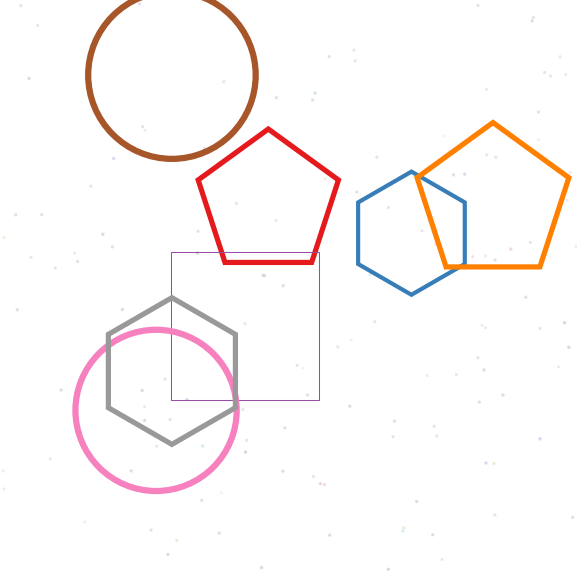[{"shape": "pentagon", "thickness": 2.5, "radius": 0.64, "center": [0.465, 0.648]}, {"shape": "hexagon", "thickness": 2, "radius": 0.53, "center": [0.712, 0.595]}, {"shape": "square", "thickness": 0.5, "radius": 0.64, "center": [0.424, 0.434]}, {"shape": "pentagon", "thickness": 2.5, "radius": 0.69, "center": [0.854, 0.649]}, {"shape": "circle", "thickness": 3, "radius": 0.73, "center": [0.298, 0.869]}, {"shape": "circle", "thickness": 3, "radius": 0.7, "center": [0.27, 0.289]}, {"shape": "hexagon", "thickness": 2.5, "radius": 0.64, "center": [0.298, 0.357]}]